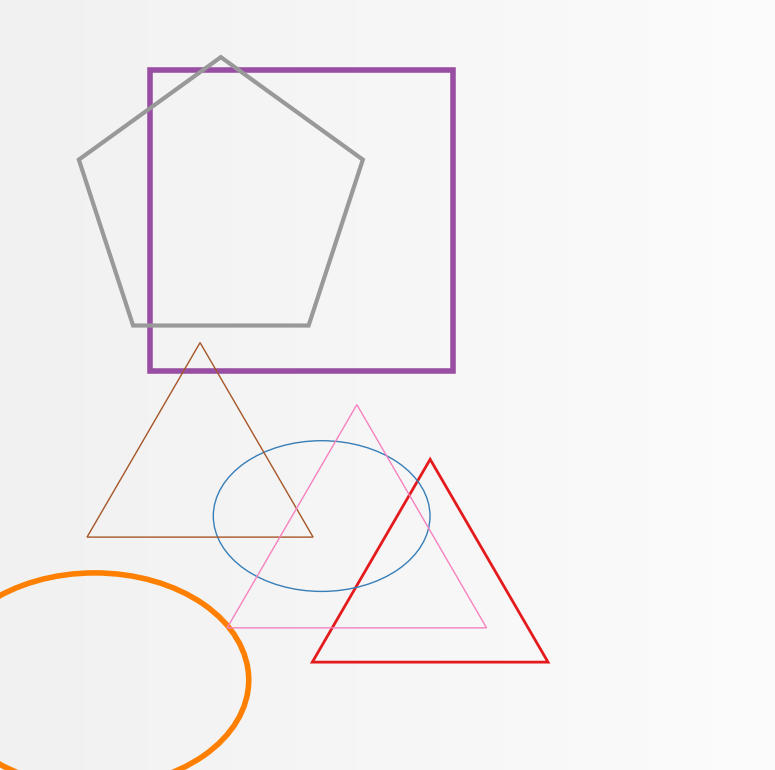[{"shape": "triangle", "thickness": 1, "radius": 0.88, "center": [0.555, 0.228]}, {"shape": "oval", "thickness": 0.5, "radius": 0.7, "center": [0.415, 0.33]}, {"shape": "square", "thickness": 2, "radius": 0.98, "center": [0.389, 0.714]}, {"shape": "oval", "thickness": 2, "radius": 0.99, "center": [0.122, 0.117]}, {"shape": "triangle", "thickness": 0.5, "radius": 0.84, "center": [0.258, 0.387]}, {"shape": "triangle", "thickness": 0.5, "radius": 0.97, "center": [0.46, 0.281]}, {"shape": "pentagon", "thickness": 1.5, "radius": 0.96, "center": [0.285, 0.733]}]